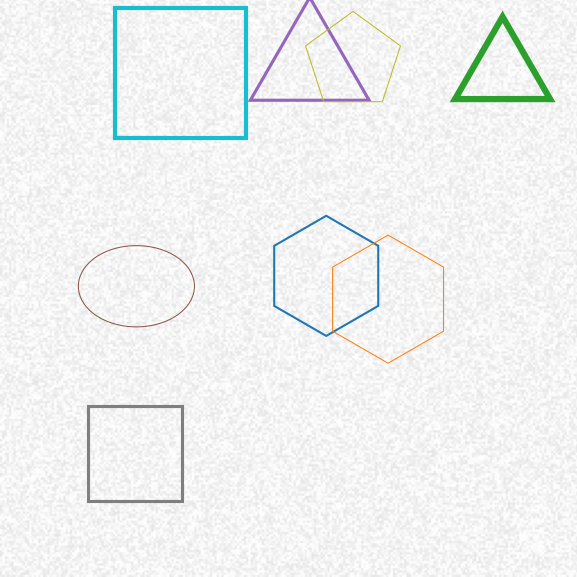[{"shape": "hexagon", "thickness": 1, "radius": 0.52, "center": [0.565, 0.521]}, {"shape": "hexagon", "thickness": 0.5, "radius": 0.55, "center": [0.672, 0.481]}, {"shape": "triangle", "thickness": 3, "radius": 0.47, "center": [0.87, 0.875]}, {"shape": "triangle", "thickness": 1.5, "radius": 0.59, "center": [0.536, 0.885]}, {"shape": "oval", "thickness": 0.5, "radius": 0.5, "center": [0.236, 0.503]}, {"shape": "square", "thickness": 1.5, "radius": 0.41, "center": [0.234, 0.214]}, {"shape": "pentagon", "thickness": 0.5, "radius": 0.43, "center": [0.611, 0.893]}, {"shape": "square", "thickness": 2, "radius": 0.57, "center": [0.312, 0.873]}]